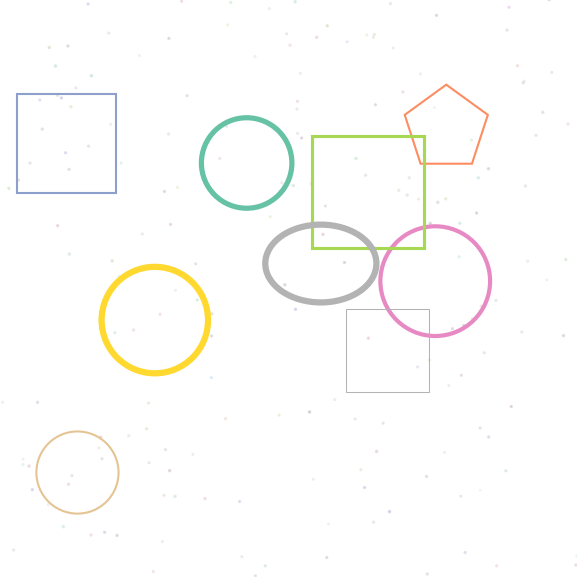[{"shape": "circle", "thickness": 2.5, "radius": 0.39, "center": [0.427, 0.717]}, {"shape": "pentagon", "thickness": 1, "radius": 0.38, "center": [0.773, 0.777]}, {"shape": "square", "thickness": 1, "radius": 0.43, "center": [0.115, 0.75]}, {"shape": "circle", "thickness": 2, "radius": 0.47, "center": [0.754, 0.512]}, {"shape": "square", "thickness": 1.5, "radius": 0.48, "center": [0.637, 0.667]}, {"shape": "circle", "thickness": 3, "radius": 0.46, "center": [0.268, 0.445]}, {"shape": "circle", "thickness": 1, "radius": 0.36, "center": [0.134, 0.181]}, {"shape": "oval", "thickness": 3, "radius": 0.48, "center": [0.556, 0.543]}, {"shape": "square", "thickness": 0.5, "radius": 0.36, "center": [0.671, 0.392]}]